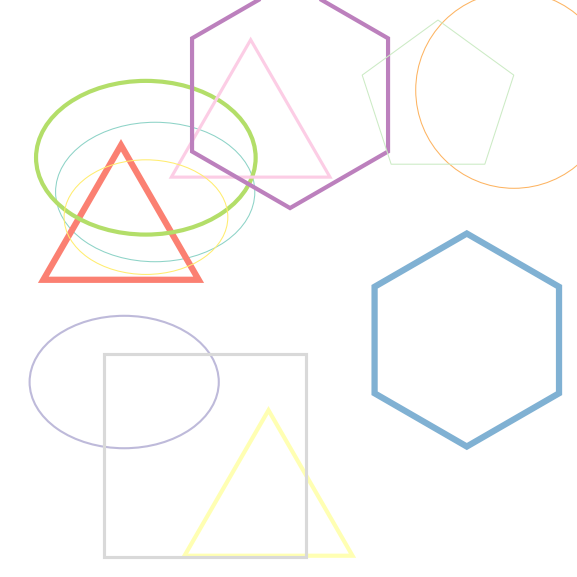[{"shape": "oval", "thickness": 0.5, "radius": 0.86, "center": [0.269, 0.667]}, {"shape": "triangle", "thickness": 2, "radius": 0.84, "center": [0.465, 0.121]}, {"shape": "oval", "thickness": 1, "radius": 0.82, "center": [0.215, 0.338]}, {"shape": "triangle", "thickness": 3, "radius": 0.78, "center": [0.21, 0.592]}, {"shape": "hexagon", "thickness": 3, "radius": 0.92, "center": [0.808, 0.41]}, {"shape": "circle", "thickness": 0.5, "radius": 0.85, "center": [0.89, 0.843]}, {"shape": "oval", "thickness": 2, "radius": 0.95, "center": [0.253, 0.726]}, {"shape": "triangle", "thickness": 1.5, "radius": 0.79, "center": [0.434, 0.772]}, {"shape": "square", "thickness": 1.5, "radius": 0.88, "center": [0.355, 0.21]}, {"shape": "hexagon", "thickness": 2, "radius": 0.98, "center": [0.502, 0.835]}, {"shape": "pentagon", "thickness": 0.5, "radius": 0.69, "center": [0.758, 0.826]}, {"shape": "oval", "thickness": 0.5, "radius": 0.71, "center": [0.253, 0.623]}]